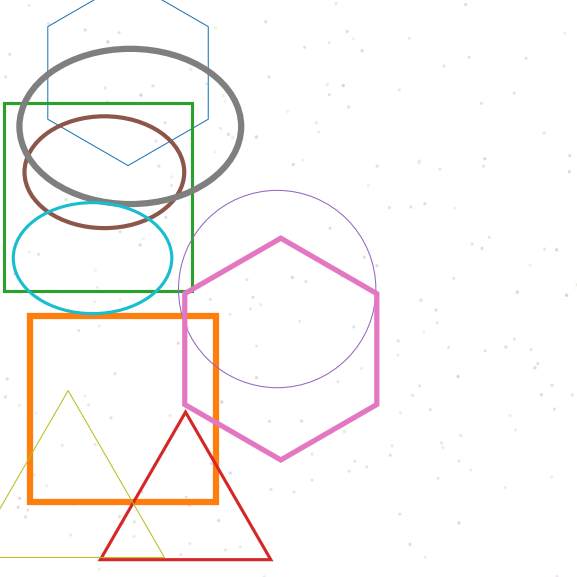[{"shape": "hexagon", "thickness": 0.5, "radius": 0.8, "center": [0.222, 0.873]}, {"shape": "square", "thickness": 3, "radius": 0.81, "center": [0.213, 0.291]}, {"shape": "square", "thickness": 1.5, "radius": 0.82, "center": [0.169, 0.658]}, {"shape": "triangle", "thickness": 1.5, "radius": 0.85, "center": [0.321, 0.115]}, {"shape": "circle", "thickness": 0.5, "radius": 0.85, "center": [0.48, 0.499]}, {"shape": "oval", "thickness": 2, "radius": 0.69, "center": [0.181, 0.701]}, {"shape": "hexagon", "thickness": 2.5, "radius": 0.96, "center": [0.486, 0.395]}, {"shape": "oval", "thickness": 3, "radius": 0.96, "center": [0.226, 0.78]}, {"shape": "triangle", "thickness": 0.5, "radius": 0.96, "center": [0.118, 0.13]}, {"shape": "oval", "thickness": 1.5, "radius": 0.69, "center": [0.16, 0.552]}]